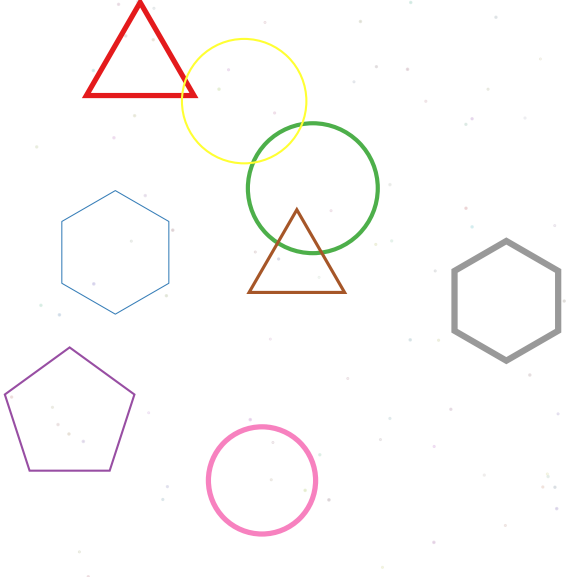[{"shape": "triangle", "thickness": 2.5, "radius": 0.54, "center": [0.243, 0.887]}, {"shape": "hexagon", "thickness": 0.5, "radius": 0.53, "center": [0.2, 0.562]}, {"shape": "circle", "thickness": 2, "radius": 0.56, "center": [0.542, 0.673]}, {"shape": "pentagon", "thickness": 1, "radius": 0.59, "center": [0.121, 0.28]}, {"shape": "circle", "thickness": 1, "radius": 0.54, "center": [0.423, 0.824]}, {"shape": "triangle", "thickness": 1.5, "radius": 0.48, "center": [0.514, 0.54]}, {"shape": "circle", "thickness": 2.5, "radius": 0.46, "center": [0.454, 0.167]}, {"shape": "hexagon", "thickness": 3, "radius": 0.52, "center": [0.877, 0.478]}]